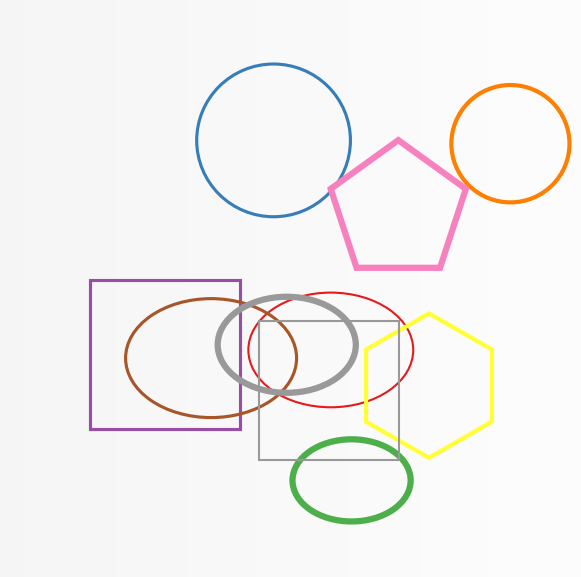[{"shape": "oval", "thickness": 1, "radius": 0.71, "center": [0.569, 0.393]}, {"shape": "circle", "thickness": 1.5, "radius": 0.66, "center": [0.471, 0.756]}, {"shape": "oval", "thickness": 3, "radius": 0.51, "center": [0.605, 0.167]}, {"shape": "square", "thickness": 1.5, "radius": 0.65, "center": [0.284, 0.385]}, {"shape": "circle", "thickness": 2, "radius": 0.51, "center": [0.878, 0.75]}, {"shape": "hexagon", "thickness": 2, "radius": 0.62, "center": [0.738, 0.331]}, {"shape": "oval", "thickness": 1.5, "radius": 0.74, "center": [0.363, 0.379]}, {"shape": "pentagon", "thickness": 3, "radius": 0.61, "center": [0.685, 0.634]}, {"shape": "oval", "thickness": 3, "radius": 0.59, "center": [0.493, 0.402]}, {"shape": "square", "thickness": 1, "radius": 0.6, "center": [0.566, 0.322]}]